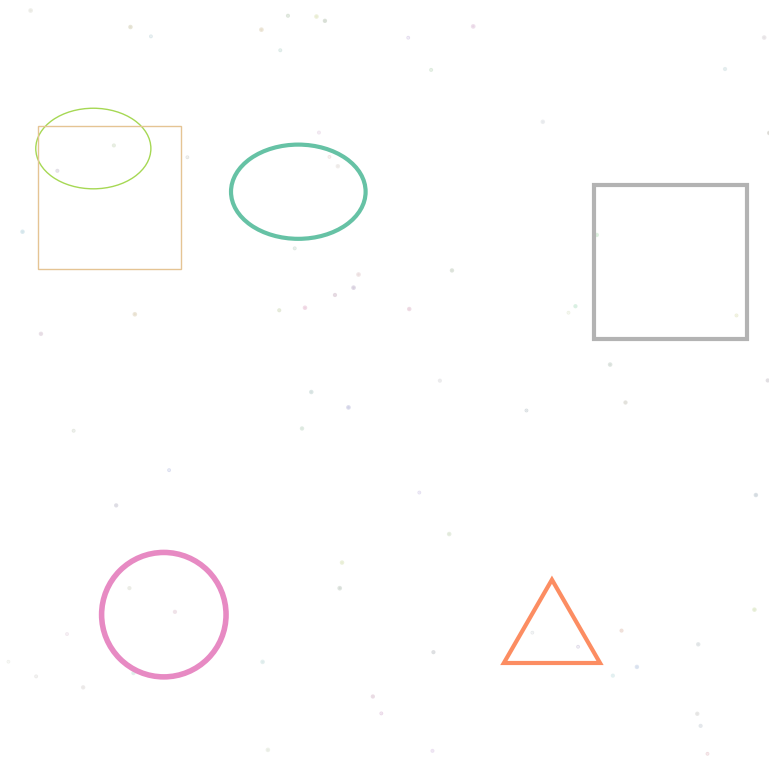[{"shape": "oval", "thickness": 1.5, "radius": 0.44, "center": [0.387, 0.751]}, {"shape": "triangle", "thickness": 1.5, "radius": 0.36, "center": [0.717, 0.175]}, {"shape": "circle", "thickness": 2, "radius": 0.4, "center": [0.213, 0.202]}, {"shape": "oval", "thickness": 0.5, "radius": 0.37, "center": [0.121, 0.807]}, {"shape": "square", "thickness": 0.5, "radius": 0.47, "center": [0.142, 0.744]}, {"shape": "square", "thickness": 1.5, "radius": 0.5, "center": [0.871, 0.659]}]